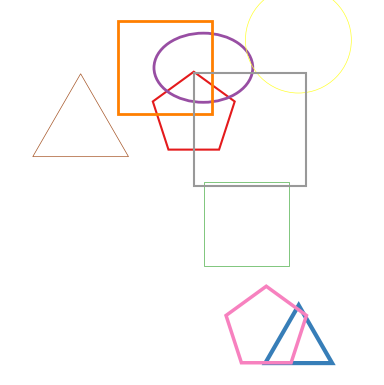[{"shape": "pentagon", "thickness": 1.5, "radius": 0.56, "center": [0.503, 0.702]}, {"shape": "triangle", "thickness": 3, "radius": 0.5, "center": [0.776, 0.107]}, {"shape": "square", "thickness": 0.5, "radius": 0.55, "center": [0.64, 0.418]}, {"shape": "oval", "thickness": 2, "radius": 0.64, "center": [0.528, 0.824]}, {"shape": "square", "thickness": 2, "radius": 0.61, "center": [0.428, 0.825]}, {"shape": "circle", "thickness": 0.5, "radius": 0.69, "center": [0.775, 0.896]}, {"shape": "triangle", "thickness": 0.5, "radius": 0.72, "center": [0.209, 0.665]}, {"shape": "pentagon", "thickness": 2.5, "radius": 0.55, "center": [0.692, 0.147]}, {"shape": "square", "thickness": 1.5, "radius": 0.73, "center": [0.649, 0.663]}]